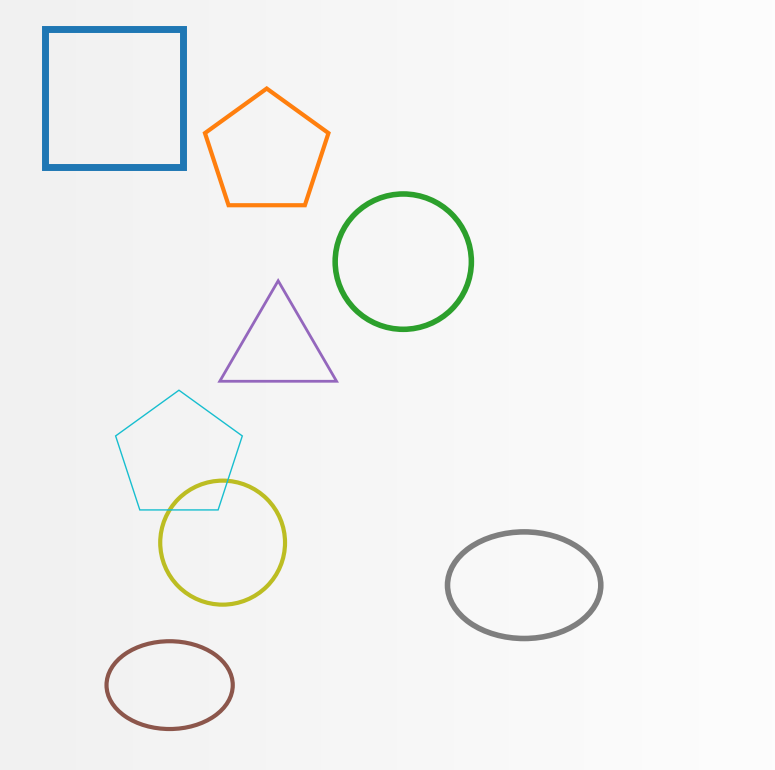[{"shape": "square", "thickness": 2.5, "radius": 0.45, "center": [0.147, 0.873]}, {"shape": "pentagon", "thickness": 1.5, "radius": 0.42, "center": [0.344, 0.801]}, {"shape": "circle", "thickness": 2, "radius": 0.44, "center": [0.52, 0.66]}, {"shape": "triangle", "thickness": 1, "radius": 0.44, "center": [0.359, 0.548]}, {"shape": "oval", "thickness": 1.5, "radius": 0.41, "center": [0.219, 0.11]}, {"shape": "oval", "thickness": 2, "radius": 0.49, "center": [0.676, 0.24]}, {"shape": "circle", "thickness": 1.5, "radius": 0.4, "center": [0.287, 0.295]}, {"shape": "pentagon", "thickness": 0.5, "radius": 0.43, "center": [0.231, 0.407]}]